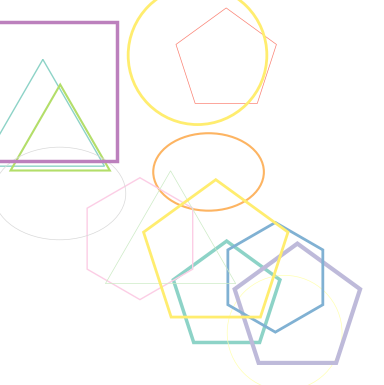[{"shape": "triangle", "thickness": 1, "radius": 0.92, "center": [0.111, 0.661]}, {"shape": "pentagon", "thickness": 2.5, "radius": 0.73, "center": [0.589, 0.228]}, {"shape": "circle", "thickness": 0.5, "radius": 0.75, "center": [0.739, 0.136]}, {"shape": "pentagon", "thickness": 3, "radius": 0.86, "center": [0.772, 0.196]}, {"shape": "pentagon", "thickness": 0.5, "radius": 0.69, "center": [0.588, 0.842]}, {"shape": "hexagon", "thickness": 2, "radius": 0.71, "center": [0.715, 0.28]}, {"shape": "oval", "thickness": 1.5, "radius": 0.72, "center": [0.542, 0.553]}, {"shape": "triangle", "thickness": 1.5, "radius": 0.74, "center": [0.156, 0.632]}, {"shape": "hexagon", "thickness": 1, "radius": 0.79, "center": [0.363, 0.38]}, {"shape": "oval", "thickness": 0.5, "radius": 0.86, "center": [0.155, 0.497]}, {"shape": "square", "thickness": 2.5, "radius": 0.9, "center": [0.123, 0.762]}, {"shape": "triangle", "thickness": 0.5, "radius": 0.98, "center": [0.443, 0.361]}, {"shape": "circle", "thickness": 2, "radius": 0.9, "center": [0.513, 0.857]}, {"shape": "pentagon", "thickness": 2, "radius": 0.99, "center": [0.56, 0.336]}]